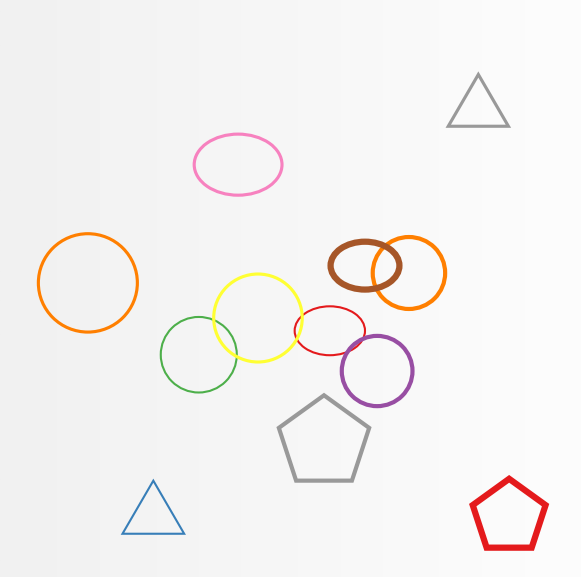[{"shape": "pentagon", "thickness": 3, "radius": 0.33, "center": [0.876, 0.104]}, {"shape": "oval", "thickness": 1, "radius": 0.3, "center": [0.567, 0.426]}, {"shape": "triangle", "thickness": 1, "radius": 0.31, "center": [0.264, 0.106]}, {"shape": "circle", "thickness": 1, "radius": 0.33, "center": [0.342, 0.385]}, {"shape": "circle", "thickness": 2, "radius": 0.3, "center": [0.649, 0.357]}, {"shape": "circle", "thickness": 2, "radius": 0.31, "center": [0.704, 0.526]}, {"shape": "circle", "thickness": 1.5, "radius": 0.43, "center": [0.151, 0.509]}, {"shape": "circle", "thickness": 1.5, "radius": 0.38, "center": [0.444, 0.448]}, {"shape": "oval", "thickness": 3, "radius": 0.3, "center": [0.628, 0.539]}, {"shape": "oval", "thickness": 1.5, "radius": 0.38, "center": [0.41, 0.714]}, {"shape": "pentagon", "thickness": 2, "radius": 0.41, "center": [0.557, 0.233]}, {"shape": "triangle", "thickness": 1.5, "radius": 0.3, "center": [0.823, 0.81]}]